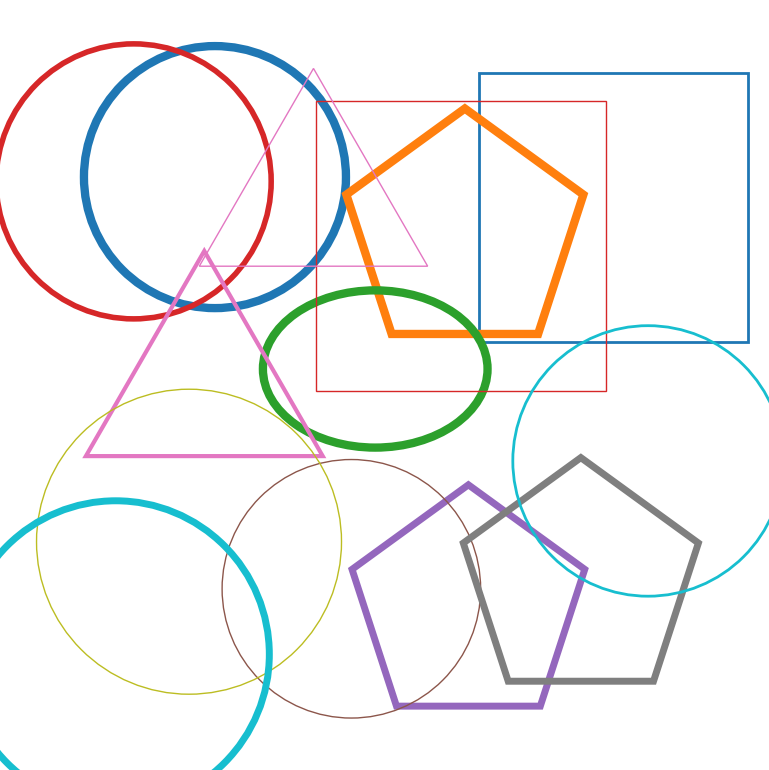[{"shape": "square", "thickness": 1, "radius": 0.87, "center": [0.797, 0.73]}, {"shape": "circle", "thickness": 3, "radius": 0.85, "center": [0.279, 0.77]}, {"shape": "pentagon", "thickness": 3, "radius": 0.81, "center": [0.604, 0.697]}, {"shape": "oval", "thickness": 3, "radius": 0.73, "center": [0.487, 0.521]}, {"shape": "circle", "thickness": 2, "radius": 0.89, "center": [0.174, 0.764]}, {"shape": "square", "thickness": 0.5, "radius": 0.94, "center": [0.599, 0.68]}, {"shape": "pentagon", "thickness": 2.5, "radius": 0.79, "center": [0.608, 0.211]}, {"shape": "circle", "thickness": 0.5, "radius": 0.84, "center": [0.456, 0.235]}, {"shape": "triangle", "thickness": 0.5, "radius": 0.86, "center": [0.407, 0.74]}, {"shape": "triangle", "thickness": 1.5, "radius": 0.89, "center": [0.265, 0.496]}, {"shape": "pentagon", "thickness": 2.5, "radius": 0.8, "center": [0.754, 0.245]}, {"shape": "circle", "thickness": 0.5, "radius": 0.99, "center": [0.245, 0.296]}, {"shape": "circle", "thickness": 1, "radius": 0.88, "center": [0.842, 0.401]}, {"shape": "circle", "thickness": 2.5, "radius": 1.0, "center": [0.15, 0.15]}]